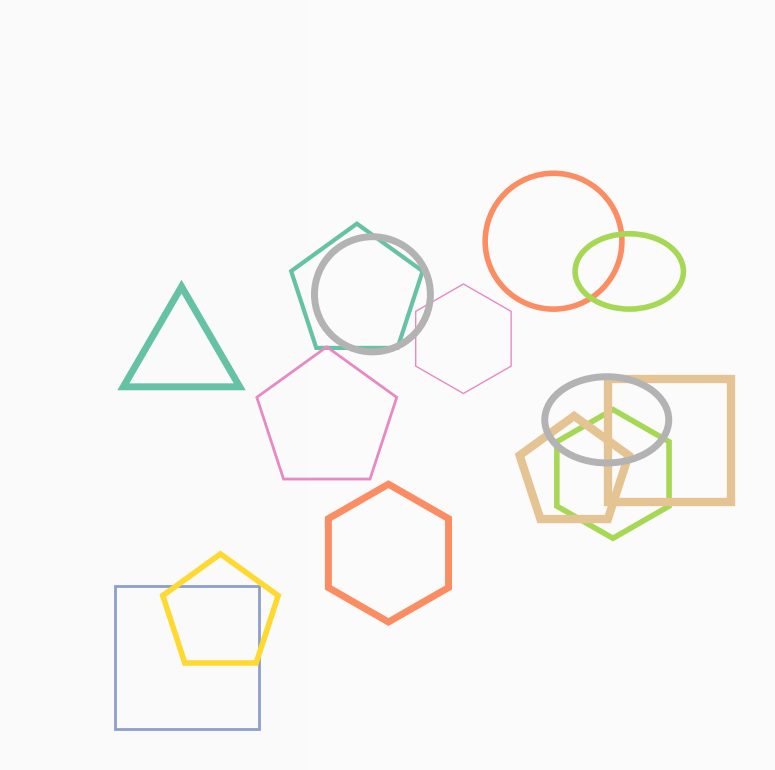[{"shape": "pentagon", "thickness": 1.5, "radius": 0.45, "center": [0.461, 0.62]}, {"shape": "triangle", "thickness": 2.5, "radius": 0.43, "center": [0.234, 0.541]}, {"shape": "circle", "thickness": 2, "radius": 0.44, "center": [0.714, 0.687]}, {"shape": "hexagon", "thickness": 2.5, "radius": 0.45, "center": [0.501, 0.282]}, {"shape": "square", "thickness": 1, "radius": 0.47, "center": [0.241, 0.146]}, {"shape": "hexagon", "thickness": 0.5, "radius": 0.36, "center": [0.598, 0.56]}, {"shape": "pentagon", "thickness": 1, "radius": 0.47, "center": [0.422, 0.455]}, {"shape": "oval", "thickness": 2, "radius": 0.35, "center": [0.812, 0.648]}, {"shape": "hexagon", "thickness": 2, "radius": 0.42, "center": [0.791, 0.385]}, {"shape": "pentagon", "thickness": 2, "radius": 0.39, "center": [0.284, 0.202]}, {"shape": "pentagon", "thickness": 3, "radius": 0.37, "center": [0.741, 0.386]}, {"shape": "square", "thickness": 3, "radius": 0.4, "center": [0.864, 0.428]}, {"shape": "oval", "thickness": 2.5, "radius": 0.4, "center": [0.783, 0.455]}, {"shape": "circle", "thickness": 2.5, "radius": 0.37, "center": [0.481, 0.618]}]